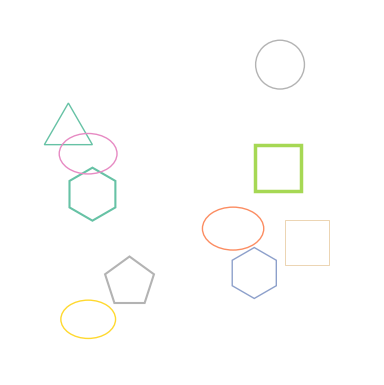[{"shape": "triangle", "thickness": 1, "radius": 0.36, "center": [0.178, 0.66]}, {"shape": "hexagon", "thickness": 1.5, "radius": 0.34, "center": [0.24, 0.496]}, {"shape": "oval", "thickness": 1, "radius": 0.4, "center": [0.605, 0.406]}, {"shape": "hexagon", "thickness": 1, "radius": 0.33, "center": [0.66, 0.291]}, {"shape": "oval", "thickness": 1, "radius": 0.38, "center": [0.229, 0.601]}, {"shape": "square", "thickness": 2.5, "radius": 0.29, "center": [0.722, 0.564]}, {"shape": "oval", "thickness": 1, "radius": 0.36, "center": [0.229, 0.171]}, {"shape": "square", "thickness": 0.5, "radius": 0.29, "center": [0.798, 0.37]}, {"shape": "circle", "thickness": 1, "radius": 0.32, "center": [0.727, 0.832]}, {"shape": "pentagon", "thickness": 1.5, "radius": 0.33, "center": [0.336, 0.267]}]